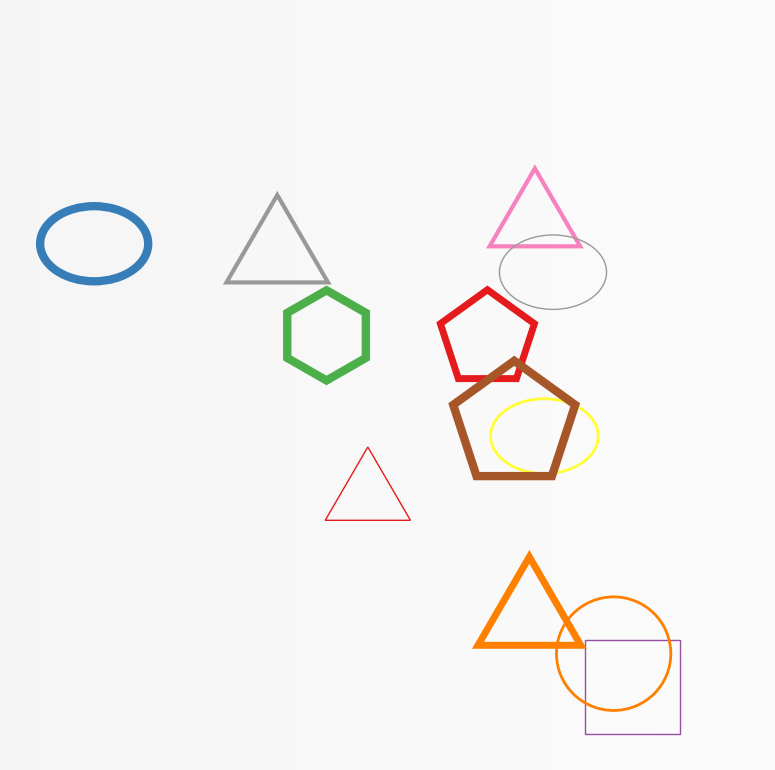[{"shape": "triangle", "thickness": 0.5, "radius": 0.32, "center": [0.475, 0.356]}, {"shape": "pentagon", "thickness": 2.5, "radius": 0.32, "center": [0.629, 0.56]}, {"shape": "oval", "thickness": 3, "radius": 0.35, "center": [0.122, 0.683]}, {"shape": "hexagon", "thickness": 3, "radius": 0.29, "center": [0.421, 0.564]}, {"shape": "square", "thickness": 0.5, "radius": 0.3, "center": [0.816, 0.108]}, {"shape": "triangle", "thickness": 2.5, "radius": 0.38, "center": [0.683, 0.2]}, {"shape": "circle", "thickness": 1, "radius": 0.37, "center": [0.792, 0.151]}, {"shape": "oval", "thickness": 1, "radius": 0.35, "center": [0.702, 0.434]}, {"shape": "pentagon", "thickness": 3, "radius": 0.41, "center": [0.664, 0.449]}, {"shape": "triangle", "thickness": 1.5, "radius": 0.34, "center": [0.69, 0.714]}, {"shape": "oval", "thickness": 0.5, "radius": 0.35, "center": [0.714, 0.647]}, {"shape": "triangle", "thickness": 1.5, "radius": 0.38, "center": [0.358, 0.671]}]